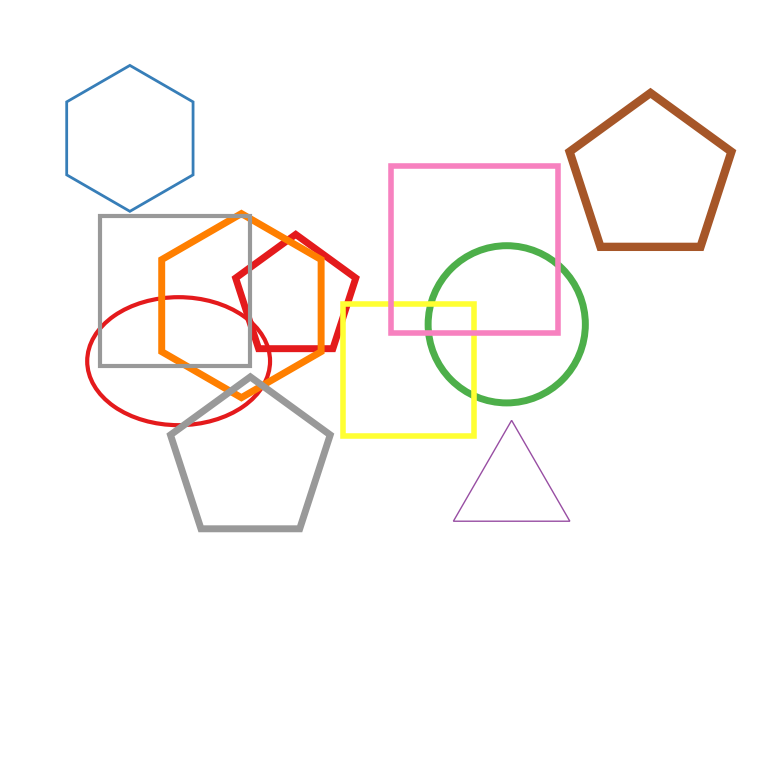[{"shape": "oval", "thickness": 1.5, "radius": 0.59, "center": [0.232, 0.531]}, {"shape": "pentagon", "thickness": 2.5, "radius": 0.41, "center": [0.384, 0.614]}, {"shape": "hexagon", "thickness": 1, "radius": 0.47, "center": [0.169, 0.82]}, {"shape": "circle", "thickness": 2.5, "radius": 0.51, "center": [0.658, 0.579]}, {"shape": "triangle", "thickness": 0.5, "radius": 0.44, "center": [0.664, 0.367]}, {"shape": "hexagon", "thickness": 2.5, "radius": 0.6, "center": [0.314, 0.603]}, {"shape": "square", "thickness": 2, "radius": 0.43, "center": [0.531, 0.52]}, {"shape": "pentagon", "thickness": 3, "radius": 0.55, "center": [0.845, 0.769]}, {"shape": "square", "thickness": 2, "radius": 0.54, "center": [0.616, 0.676]}, {"shape": "square", "thickness": 1.5, "radius": 0.49, "center": [0.228, 0.622]}, {"shape": "pentagon", "thickness": 2.5, "radius": 0.55, "center": [0.325, 0.401]}]